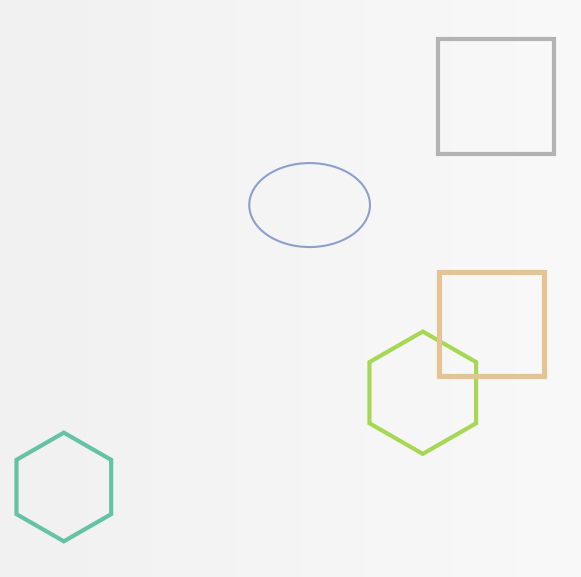[{"shape": "hexagon", "thickness": 2, "radius": 0.47, "center": [0.11, 0.156]}, {"shape": "oval", "thickness": 1, "radius": 0.52, "center": [0.533, 0.644]}, {"shape": "hexagon", "thickness": 2, "radius": 0.53, "center": [0.727, 0.319]}, {"shape": "square", "thickness": 2.5, "radius": 0.45, "center": [0.846, 0.438]}, {"shape": "square", "thickness": 2, "radius": 0.5, "center": [0.853, 0.833]}]